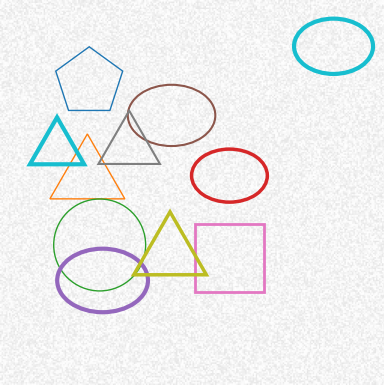[{"shape": "pentagon", "thickness": 1, "radius": 0.46, "center": [0.232, 0.787]}, {"shape": "triangle", "thickness": 1, "radius": 0.56, "center": [0.227, 0.54]}, {"shape": "circle", "thickness": 1, "radius": 0.6, "center": [0.259, 0.364]}, {"shape": "oval", "thickness": 2.5, "radius": 0.49, "center": [0.596, 0.544]}, {"shape": "oval", "thickness": 3, "radius": 0.59, "center": [0.266, 0.272]}, {"shape": "oval", "thickness": 1.5, "radius": 0.57, "center": [0.446, 0.7]}, {"shape": "square", "thickness": 2, "radius": 0.44, "center": [0.596, 0.331]}, {"shape": "triangle", "thickness": 1.5, "radius": 0.46, "center": [0.336, 0.62]}, {"shape": "triangle", "thickness": 2.5, "radius": 0.54, "center": [0.442, 0.341]}, {"shape": "oval", "thickness": 3, "radius": 0.51, "center": [0.866, 0.88]}, {"shape": "triangle", "thickness": 3, "radius": 0.41, "center": [0.148, 0.614]}]